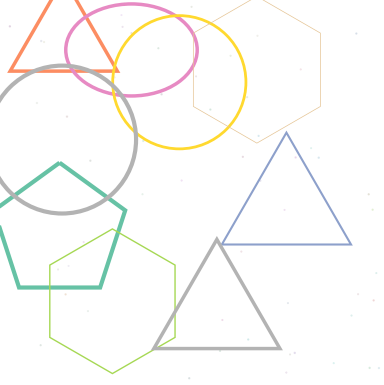[{"shape": "pentagon", "thickness": 3, "radius": 0.9, "center": [0.155, 0.398]}, {"shape": "triangle", "thickness": 2.5, "radius": 0.8, "center": [0.166, 0.896]}, {"shape": "triangle", "thickness": 1.5, "radius": 0.97, "center": [0.744, 0.462]}, {"shape": "oval", "thickness": 2.5, "radius": 0.85, "center": [0.342, 0.87]}, {"shape": "hexagon", "thickness": 1, "radius": 0.94, "center": [0.292, 0.218]}, {"shape": "circle", "thickness": 2, "radius": 0.87, "center": [0.466, 0.786]}, {"shape": "hexagon", "thickness": 0.5, "radius": 0.95, "center": [0.667, 0.819]}, {"shape": "triangle", "thickness": 2.5, "radius": 0.95, "center": [0.563, 0.189]}, {"shape": "circle", "thickness": 3, "radius": 0.96, "center": [0.161, 0.637]}]